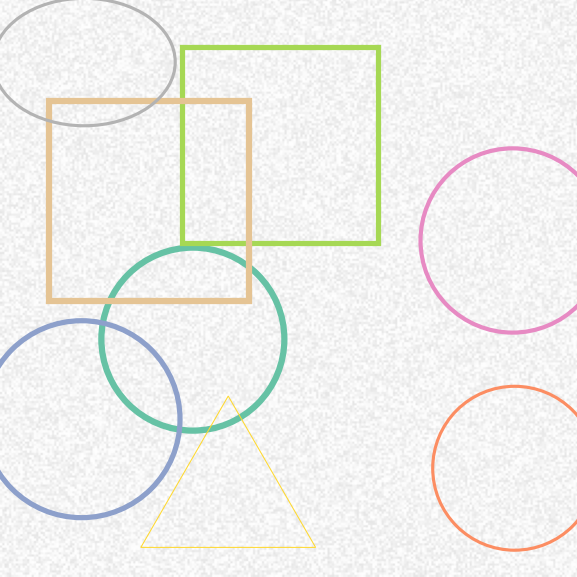[{"shape": "circle", "thickness": 3, "radius": 0.79, "center": [0.334, 0.412]}, {"shape": "circle", "thickness": 1.5, "radius": 0.71, "center": [0.891, 0.188]}, {"shape": "circle", "thickness": 2.5, "radius": 0.85, "center": [0.141, 0.273]}, {"shape": "circle", "thickness": 2, "radius": 0.8, "center": [0.888, 0.583]}, {"shape": "square", "thickness": 2.5, "radius": 0.85, "center": [0.484, 0.747]}, {"shape": "triangle", "thickness": 0.5, "radius": 0.87, "center": [0.395, 0.139]}, {"shape": "square", "thickness": 3, "radius": 0.87, "center": [0.258, 0.651]}, {"shape": "oval", "thickness": 1.5, "radius": 0.79, "center": [0.146, 0.892]}]